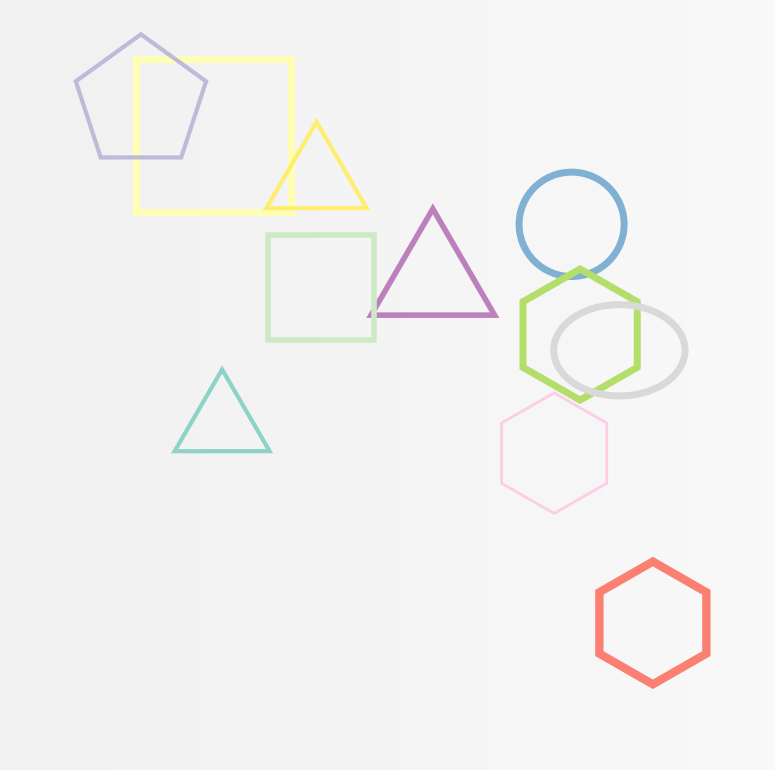[{"shape": "triangle", "thickness": 1.5, "radius": 0.35, "center": [0.287, 0.449]}, {"shape": "square", "thickness": 2.5, "radius": 0.5, "center": [0.276, 0.824]}, {"shape": "pentagon", "thickness": 1.5, "radius": 0.44, "center": [0.182, 0.867]}, {"shape": "hexagon", "thickness": 3, "radius": 0.4, "center": [0.842, 0.191]}, {"shape": "circle", "thickness": 2.5, "radius": 0.34, "center": [0.738, 0.709]}, {"shape": "hexagon", "thickness": 2.5, "radius": 0.43, "center": [0.749, 0.566]}, {"shape": "hexagon", "thickness": 1, "radius": 0.39, "center": [0.715, 0.411]}, {"shape": "oval", "thickness": 2.5, "radius": 0.42, "center": [0.799, 0.545]}, {"shape": "triangle", "thickness": 2, "radius": 0.46, "center": [0.558, 0.637]}, {"shape": "square", "thickness": 2, "radius": 0.34, "center": [0.414, 0.626]}, {"shape": "triangle", "thickness": 1.5, "radius": 0.37, "center": [0.408, 0.767]}]